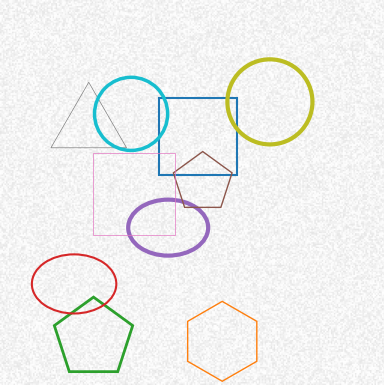[{"shape": "square", "thickness": 1.5, "radius": 0.5, "center": [0.514, 0.645]}, {"shape": "hexagon", "thickness": 1, "radius": 0.52, "center": [0.577, 0.113]}, {"shape": "pentagon", "thickness": 2, "radius": 0.54, "center": [0.243, 0.121]}, {"shape": "oval", "thickness": 1.5, "radius": 0.55, "center": [0.192, 0.263]}, {"shape": "oval", "thickness": 3, "radius": 0.52, "center": [0.437, 0.409]}, {"shape": "pentagon", "thickness": 1, "radius": 0.4, "center": [0.527, 0.526]}, {"shape": "square", "thickness": 0.5, "radius": 0.53, "center": [0.347, 0.495]}, {"shape": "triangle", "thickness": 0.5, "radius": 0.57, "center": [0.23, 0.673]}, {"shape": "circle", "thickness": 3, "radius": 0.55, "center": [0.701, 0.735]}, {"shape": "circle", "thickness": 2.5, "radius": 0.47, "center": [0.34, 0.704]}]